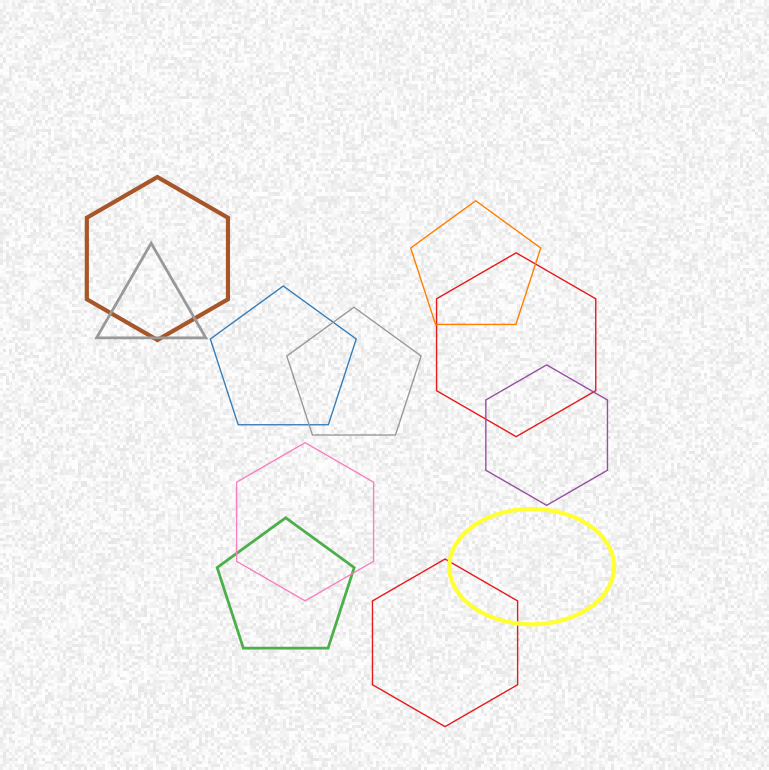[{"shape": "hexagon", "thickness": 0.5, "radius": 0.6, "center": [0.67, 0.552]}, {"shape": "hexagon", "thickness": 0.5, "radius": 0.54, "center": [0.578, 0.165]}, {"shape": "pentagon", "thickness": 0.5, "radius": 0.5, "center": [0.368, 0.529]}, {"shape": "pentagon", "thickness": 1, "radius": 0.47, "center": [0.371, 0.234]}, {"shape": "hexagon", "thickness": 0.5, "radius": 0.46, "center": [0.71, 0.435]}, {"shape": "pentagon", "thickness": 0.5, "radius": 0.44, "center": [0.618, 0.65]}, {"shape": "oval", "thickness": 1.5, "radius": 0.54, "center": [0.691, 0.264]}, {"shape": "hexagon", "thickness": 1.5, "radius": 0.53, "center": [0.204, 0.664]}, {"shape": "hexagon", "thickness": 0.5, "radius": 0.51, "center": [0.396, 0.322]}, {"shape": "triangle", "thickness": 1, "radius": 0.41, "center": [0.196, 0.602]}, {"shape": "pentagon", "thickness": 0.5, "radius": 0.46, "center": [0.46, 0.509]}]